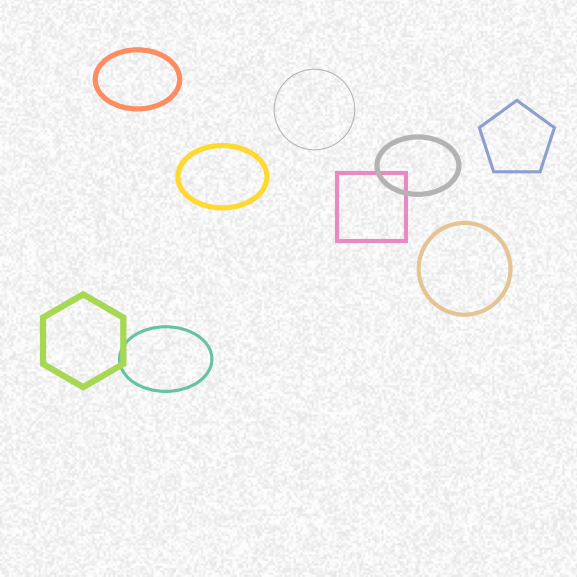[{"shape": "oval", "thickness": 1.5, "radius": 0.4, "center": [0.287, 0.377]}, {"shape": "oval", "thickness": 2.5, "radius": 0.37, "center": [0.238, 0.862]}, {"shape": "pentagon", "thickness": 1.5, "radius": 0.34, "center": [0.895, 0.757]}, {"shape": "square", "thickness": 2, "radius": 0.3, "center": [0.643, 0.641]}, {"shape": "hexagon", "thickness": 3, "radius": 0.4, "center": [0.144, 0.409]}, {"shape": "oval", "thickness": 2.5, "radius": 0.39, "center": [0.385, 0.693]}, {"shape": "circle", "thickness": 2, "radius": 0.4, "center": [0.804, 0.534]}, {"shape": "oval", "thickness": 2.5, "radius": 0.35, "center": [0.724, 0.712]}, {"shape": "circle", "thickness": 0.5, "radius": 0.35, "center": [0.545, 0.809]}]